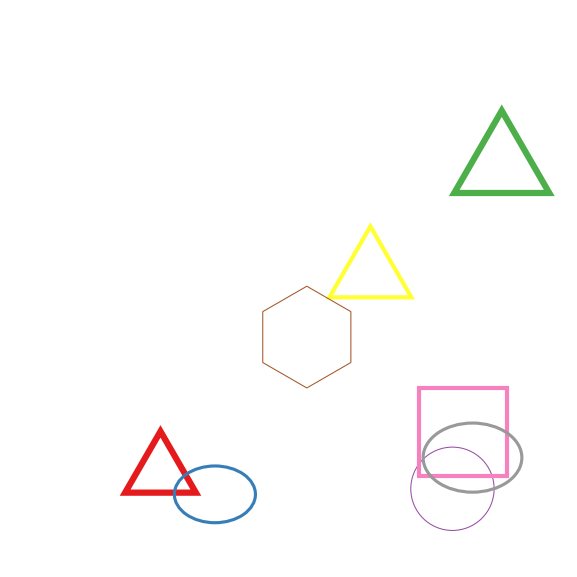[{"shape": "triangle", "thickness": 3, "radius": 0.35, "center": [0.278, 0.181]}, {"shape": "oval", "thickness": 1.5, "radius": 0.35, "center": [0.372, 0.143]}, {"shape": "triangle", "thickness": 3, "radius": 0.48, "center": [0.869, 0.712]}, {"shape": "circle", "thickness": 0.5, "radius": 0.36, "center": [0.783, 0.153]}, {"shape": "triangle", "thickness": 2, "radius": 0.41, "center": [0.641, 0.525]}, {"shape": "hexagon", "thickness": 0.5, "radius": 0.44, "center": [0.531, 0.415]}, {"shape": "square", "thickness": 2, "radius": 0.38, "center": [0.802, 0.251]}, {"shape": "oval", "thickness": 1.5, "radius": 0.43, "center": [0.818, 0.207]}]